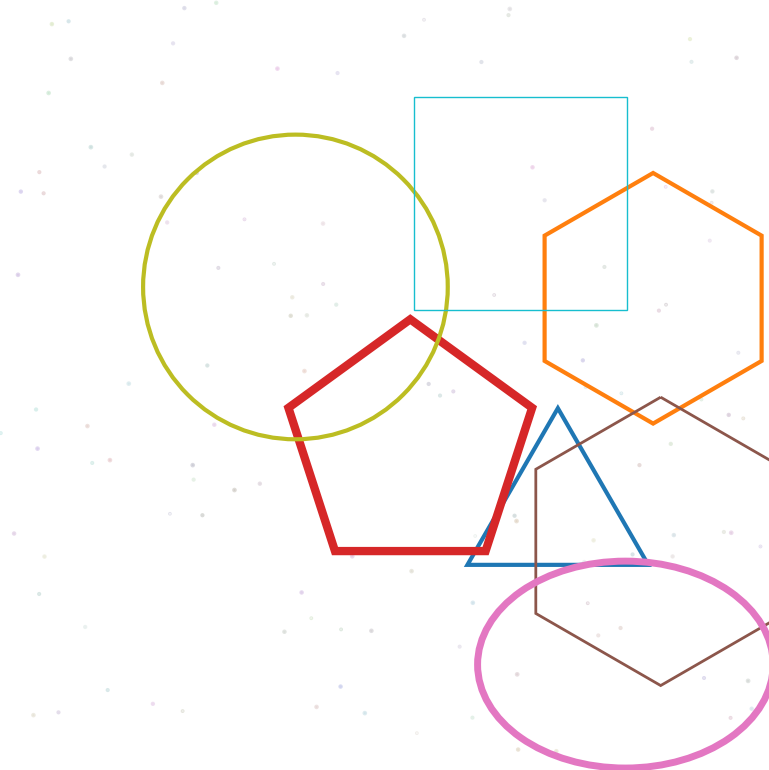[{"shape": "triangle", "thickness": 1.5, "radius": 0.68, "center": [0.725, 0.334]}, {"shape": "hexagon", "thickness": 1.5, "radius": 0.81, "center": [0.848, 0.613]}, {"shape": "pentagon", "thickness": 3, "radius": 0.83, "center": [0.533, 0.419]}, {"shape": "hexagon", "thickness": 1, "radius": 0.94, "center": [0.858, 0.297]}, {"shape": "oval", "thickness": 2.5, "radius": 0.96, "center": [0.812, 0.137]}, {"shape": "circle", "thickness": 1.5, "radius": 0.99, "center": [0.384, 0.627]}, {"shape": "square", "thickness": 0.5, "radius": 0.69, "center": [0.676, 0.735]}]